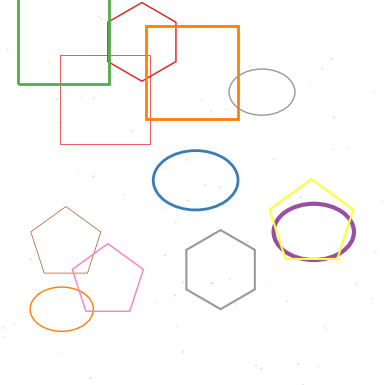[{"shape": "hexagon", "thickness": 1, "radius": 0.51, "center": [0.368, 0.891]}, {"shape": "square", "thickness": 0.5, "radius": 0.58, "center": [0.272, 0.742]}, {"shape": "oval", "thickness": 2, "radius": 0.55, "center": [0.508, 0.532]}, {"shape": "square", "thickness": 2, "radius": 0.59, "center": [0.164, 0.9]}, {"shape": "oval", "thickness": 3, "radius": 0.52, "center": [0.815, 0.398]}, {"shape": "square", "thickness": 2, "radius": 0.6, "center": [0.498, 0.812]}, {"shape": "oval", "thickness": 1, "radius": 0.41, "center": [0.16, 0.197]}, {"shape": "pentagon", "thickness": 1.5, "radius": 0.57, "center": [0.809, 0.42]}, {"shape": "pentagon", "thickness": 0.5, "radius": 0.48, "center": [0.171, 0.368]}, {"shape": "pentagon", "thickness": 1, "radius": 0.49, "center": [0.28, 0.27]}, {"shape": "oval", "thickness": 1, "radius": 0.43, "center": [0.681, 0.761]}, {"shape": "hexagon", "thickness": 1.5, "radius": 0.51, "center": [0.573, 0.3]}]